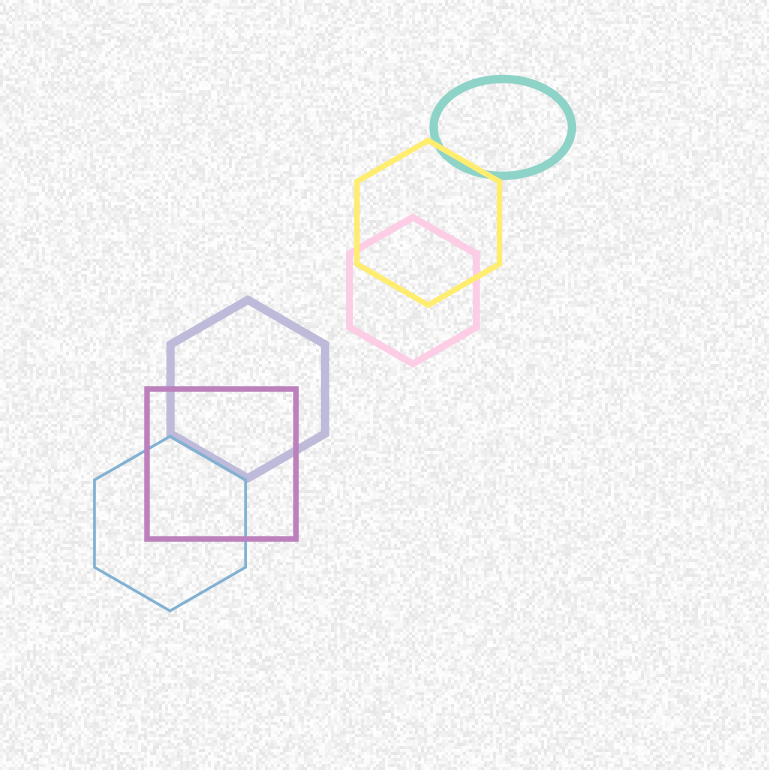[{"shape": "oval", "thickness": 3, "radius": 0.45, "center": [0.653, 0.835]}, {"shape": "hexagon", "thickness": 3, "radius": 0.58, "center": [0.322, 0.495]}, {"shape": "hexagon", "thickness": 1, "radius": 0.57, "center": [0.221, 0.32]}, {"shape": "hexagon", "thickness": 2.5, "radius": 0.48, "center": [0.536, 0.623]}, {"shape": "square", "thickness": 2, "radius": 0.49, "center": [0.288, 0.397]}, {"shape": "hexagon", "thickness": 2, "radius": 0.53, "center": [0.556, 0.711]}]